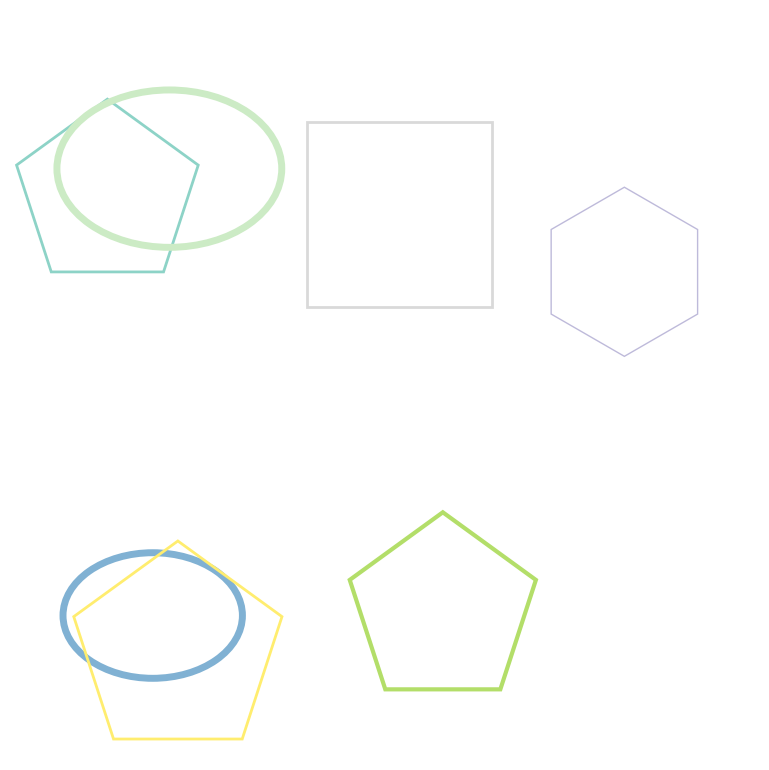[{"shape": "pentagon", "thickness": 1, "radius": 0.62, "center": [0.139, 0.747]}, {"shape": "hexagon", "thickness": 0.5, "radius": 0.55, "center": [0.811, 0.647]}, {"shape": "oval", "thickness": 2.5, "radius": 0.58, "center": [0.198, 0.201]}, {"shape": "pentagon", "thickness": 1.5, "radius": 0.64, "center": [0.575, 0.208]}, {"shape": "square", "thickness": 1, "radius": 0.6, "center": [0.519, 0.721]}, {"shape": "oval", "thickness": 2.5, "radius": 0.73, "center": [0.22, 0.781]}, {"shape": "pentagon", "thickness": 1, "radius": 0.71, "center": [0.231, 0.155]}]